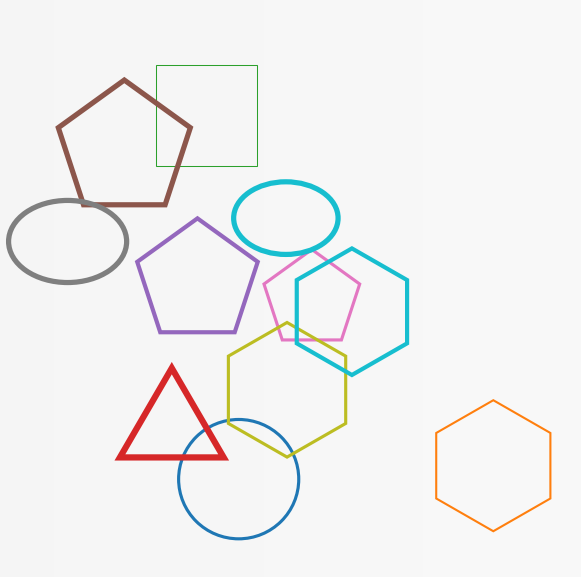[{"shape": "circle", "thickness": 1.5, "radius": 0.52, "center": [0.411, 0.169]}, {"shape": "hexagon", "thickness": 1, "radius": 0.57, "center": [0.849, 0.193]}, {"shape": "square", "thickness": 0.5, "radius": 0.43, "center": [0.355, 0.799]}, {"shape": "triangle", "thickness": 3, "radius": 0.52, "center": [0.296, 0.259]}, {"shape": "pentagon", "thickness": 2, "radius": 0.55, "center": [0.34, 0.512]}, {"shape": "pentagon", "thickness": 2.5, "radius": 0.6, "center": [0.214, 0.741]}, {"shape": "pentagon", "thickness": 1.5, "radius": 0.43, "center": [0.536, 0.481]}, {"shape": "oval", "thickness": 2.5, "radius": 0.51, "center": [0.116, 0.581]}, {"shape": "hexagon", "thickness": 1.5, "radius": 0.58, "center": [0.494, 0.324]}, {"shape": "hexagon", "thickness": 2, "radius": 0.55, "center": [0.605, 0.459]}, {"shape": "oval", "thickness": 2.5, "radius": 0.45, "center": [0.492, 0.621]}]